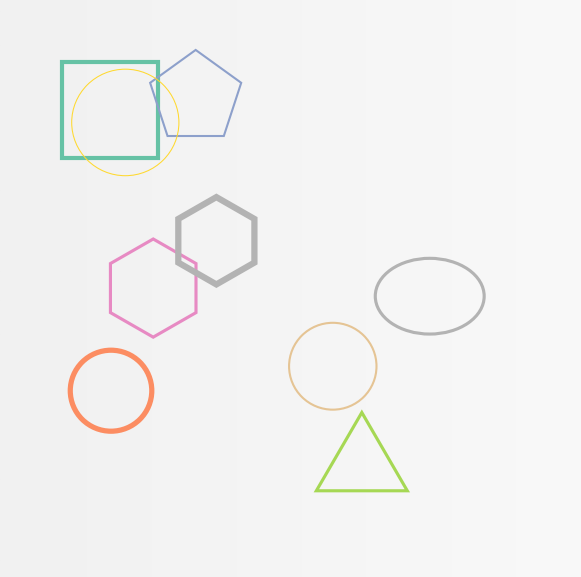[{"shape": "square", "thickness": 2, "radius": 0.41, "center": [0.189, 0.809]}, {"shape": "circle", "thickness": 2.5, "radius": 0.35, "center": [0.191, 0.323]}, {"shape": "pentagon", "thickness": 1, "radius": 0.41, "center": [0.337, 0.83]}, {"shape": "hexagon", "thickness": 1.5, "radius": 0.42, "center": [0.264, 0.5]}, {"shape": "triangle", "thickness": 1.5, "radius": 0.45, "center": [0.622, 0.194]}, {"shape": "circle", "thickness": 0.5, "radius": 0.46, "center": [0.216, 0.787]}, {"shape": "circle", "thickness": 1, "radius": 0.38, "center": [0.573, 0.365]}, {"shape": "oval", "thickness": 1.5, "radius": 0.47, "center": [0.739, 0.486]}, {"shape": "hexagon", "thickness": 3, "radius": 0.38, "center": [0.372, 0.582]}]